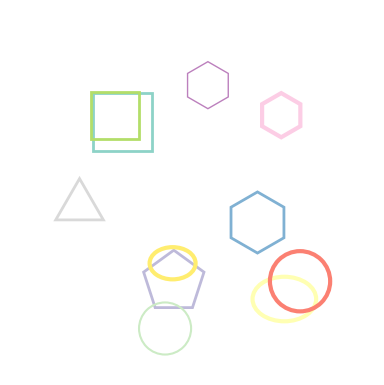[{"shape": "square", "thickness": 2, "radius": 0.38, "center": [0.318, 0.683]}, {"shape": "oval", "thickness": 3, "radius": 0.41, "center": [0.739, 0.223]}, {"shape": "pentagon", "thickness": 2, "radius": 0.41, "center": [0.451, 0.268]}, {"shape": "circle", "thickness": 3, "radius": 0.39, "center": [0.779, 0.269]}, {"shape": "hexagon", "thickness": 2, "radius": 0.4, "center": [0.669, 0.422]}, {"shape": "square", "thickness": 2, "radius": 0.31, "center": [0.298, 0.7]}, {"shape": "hexagon", "thickness": 3, "radius": 0.29, "center": [0.73, 0.701]}, {"shape": "triangle", "thickness": 2, "radius": 0.36, "center": [0.207, 0.465]}, {"shape": "hexagon", "thickness": 1, "radius": 0.31, "center": [0.54, 0.779]}, {"shape": "circle", "thickness": 1.5, "radius": 0.34, "center": [0.429, 0.147]}, {"shape": "oval", "thickness": 3, "radius": 0.3, "center": [0.448, 0.316]}]